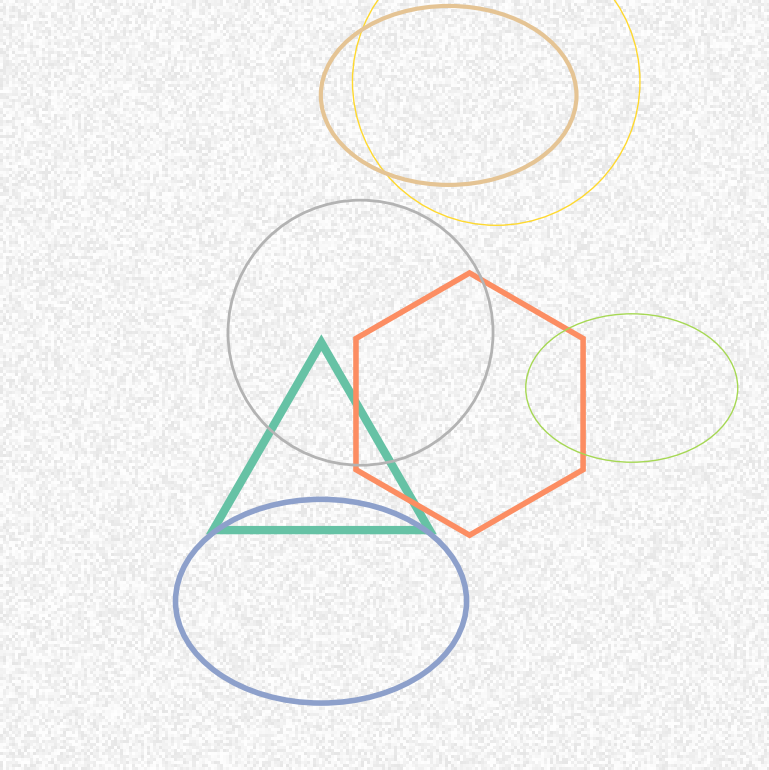[{"shape": "triangle", "thickness": 3, "radius": 0.81, "center": [0.417, 0.393]}, {"shape": "hexagon", "thickness": 2, "radius": 0.85, "center": [0.61, 0.475]}, {"shape": "oval", "thickness": 2, "radius": 0.94, "center": [0.417, 0.219]}, {"shape": "oval", "thickness": 0.5, "radius": 0.69, "center": [0.82, 0.496]}, {"shape": "circle", "thickness": 0.5, "radius": 0.93, "center": [0.644, 0.894]}, {"shape": "oval", "thickness": 1.5, "radius": 0.83, "center": [0.583, 0.876]}, {"shape": "circle", "thickness": 1, "radius": 0.86, "center": [0.468, 0.568]}]